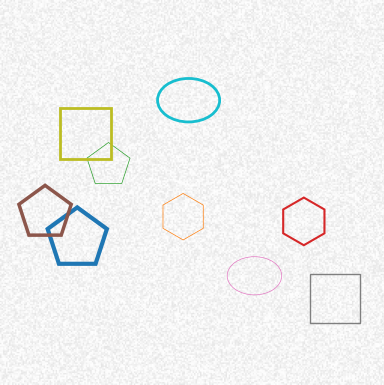[{"shape": "pentagon", "thickness": 3, "radius": 0.4, "center": [0.201, 0.38]}, {"shape": "hexagon", "thickness": 0.5, "radius": 0.3, "center": [0.476, 0.437]}, {"shape": "pentagon", "thickness": 0.5, "radius": 0.29, "center": [0.282, 0.571]}, {"shape": "hexagon", "thickness": 1.5, "radius": 0.31, "center": [0.789, 0.425]}, {"shape": "pentagon", "thickness": 2.5, "radius": 0.36, "center": [0.117, 0.447]}, {"shape": "oval", "thickness": 0.5, "radius": 0.35, "center": [0.661, 0.284]}, {"shape": "square", "thickness": 1, "radius": 0.32, "center": [0.87, 0.225]}, {"shape": "square", "thickness": 2, "radius": 0.33, "center": [0.223, 0.654]}, {"shape": "oval", "thickness": 2, "radius": 0.4, "center": [0.49, 0.74]}]